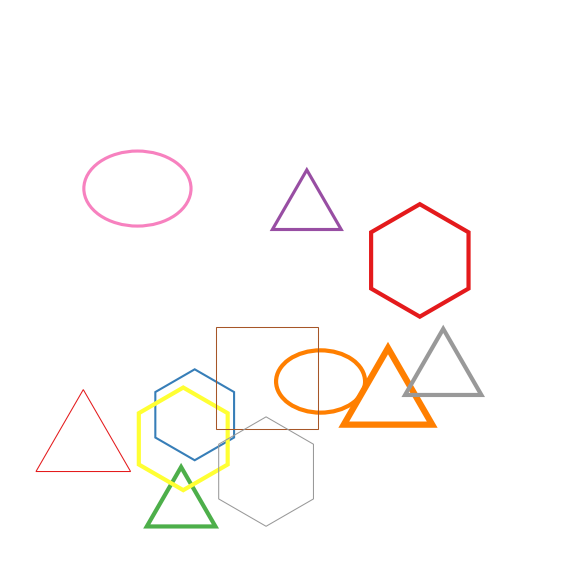[{"shape": "hexagon", "thickness": 2, "radius": 0.49, "center": [0.727, 0.548]}, {"shape": "triangle", "thickness": 0.5, "radius": 0.47, "center": [0.144, 0.23]}, {"shape": "hexagon", "thickness": 1, "radius": 0.39, "center": [0.337, 0.281]}, {"shape": "triangle", "thickness": 2, "radius": 0.34, "center": [0.314, 0.122]}, {"shape": "triangle", "thickness": 1.5, "radius": 0.34, "center": [0.531, 0.636]}, {"shape": "triangle", "thickness": 3, "radius": 0.44, "center": [0.672, 0.308]}, {"shape": "oval", "thickness": 2, "radius": 0.39, "center": [0.555, 0.339]}, {"shape": "hexagon", "thickness": 2, "radius": 0.44, "center": [0.317, 0.239]}, {"shape": "square", "thickness": 0.5, "radius": 0.44, "center": [0.462, 0.344]}, {"shape": "oval", "thickness": 1.5, "radius": 0.46, "center": [0.238, 0.673]}, {"shape": "hexagon", "thickness": 0.5, "radius": 0.47, "center": [0.461, 0.183]}, {"shape": "triangle", "thickness": 2, "radius": 0.38, "center": [0.767, 0.353]}]